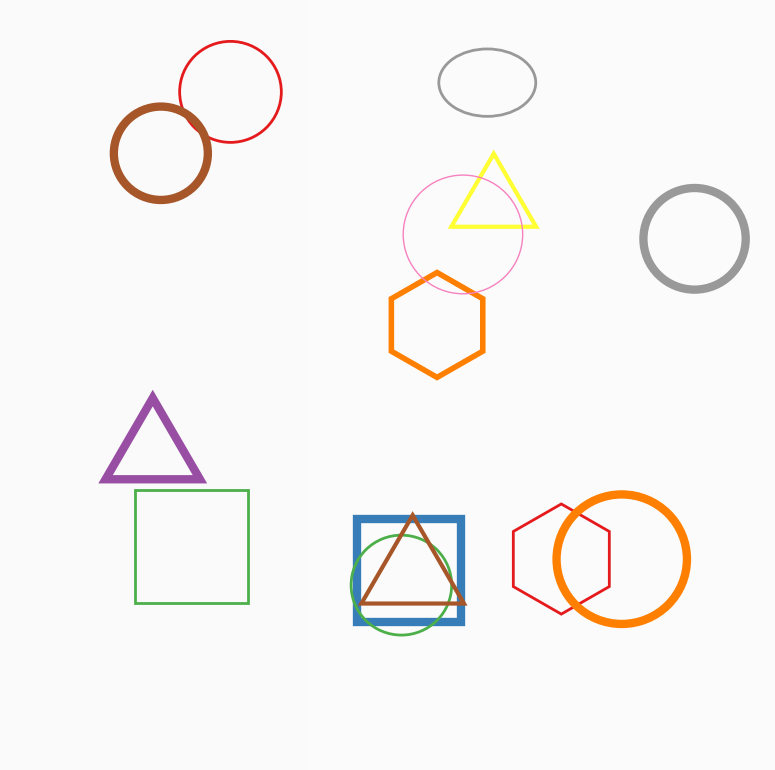[{"shape": "circle", "thickness": 1, "radius": 0.33, "center": [0.297, 0.881]}, {"shape": "hexagon", "thickness": 1, "radius": 0.36, "center": [0.724, 0.274]}, {"shape": "square", "thickness": 3, "radius": 0.34, "center": [0.528, 0.259]}, {"shape": "square", "thickness": 1, "radius": 0.37, "center": [0.247, 0.29]}, {"shape": "circle", "thickness": 1, "radius": 0.32, "center": [0.518, 0.24]}, {"shape": "triangle", "thickness": 3, "radius": 0.35, "center": [0.197, 0.413]}, {"shape": "hexagon", "thickness": 2, "radius": 0.34, "center": [0.564, 0.578]}, {"shape": "circle", "thickness": 3, "radius": 0.42, "center": [0.802, 0.274]}, {"shape": "triangle", "thickness": 1.5, "radius": 0.32, "center": [0.637, 0.737]}, {"shape": "triangle", "thickness": 1.5, "radius": 0.38, "center": [0.532, 0.254]}, {"shape": "circle", "thickness": 3, "radius": 0.3, "center": [0.208, 0.801]}, {"shape": "circle", "thickness": 0.5, "radius": 0.39, "center": [0.597, 0.696]}, {"shape": "oval", "thickness": 1, "radius": 0.31, "center": [0.629, 0.893]}, {"shape": "circle", "thickness": 3, "radius": 0.33, "center": [0.896, 0.69]}]